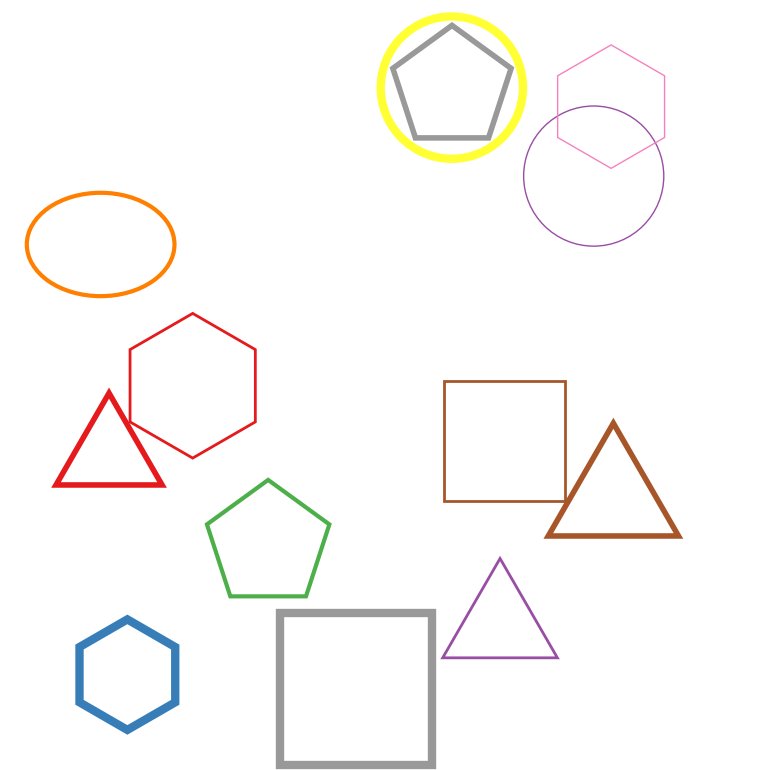[{"shape": "hexagon", "thickness": 1, "radius": 0.47, "center": [0.25, 0.499]}, {"shape": "triangle", "thickness": 2, "radius": 0.4, "center": [0.142, 0.41]}, {"shape": "hexagon", "thickness": 3, "radius": 0.36, "center": [0.165, 0.124]}, {"shape": "pentagon", "thickness": 1.5, "radius": 0.42, "center": [0.348, 0.293]}, {"shape": "circle", "thickness": 0.5, "radius": 0.45, "center": [0.771, 0.771]}, {"shape": "triangle", "thickness": 1, "radius": 0.43, "center": [0.649, 0.189]}, {"shape": "oval", "thickness": 1.5, "radius": 0.48, "center": [0.131, 0.683]}, {"shape": "circle", "thickness": 3, "radius": 0.46, "center": [0.587, 0.886]}, {"shape": "square", "thickness": 1, "radius": 0.39, "center": [0.655, 0.427]}, {"shape": "triangle", "thickness": 2, "radius": 0.49, "center": [0.797, 0.353]}, {"shape": "hexagon", "thickness": 0.5, "radius": 0.4, "center": [0.794, 0.862]}, {"shape": "square", "thickness": 3, "radius": 0.49, "center": [0.462, 0.105]}, {"shape": "pentagon", "thickness": 2, "radius": 0.4, "center": [0.587, 0.886]}]